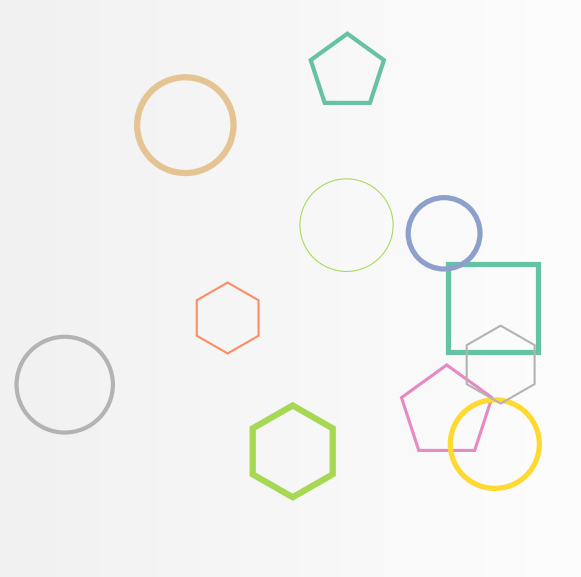[{"shape": "square", "thickness": 2.5, "radius": 0.38, "center": [0.848, 0.466]}, {"shape": "pentagon", "thickness": 2, "radius": 0.33, "center": [0.598, 0.875]}, {"shape": "hexagon", "thickness": 1, "radius": 0.31, "center": [0.392, 0.449]}, {"shape": "circle", "thickness": 2.5, "radius": 0.31, "center": [0.764, 0.595]}, {"shape": "pentagon", "thickness": 1.5, "radius": 0.41, "center": [0.769, 0.285]}, {"shape": "circle", "thickness": 0.5, "radius": 0.4, "center": [0.596, 0.609]}, {"shape": "hexagon", "thickness": 3, "radius": 0.4, "center": [0.504, 0.218]}, {"shape": "circle", "thickness": 2.5, "radius": 0.38, "center": [0.851, 0.23]}, {"shape": "circle", "thickness": 3, "radius": 0.41, "center": [0.319, 0.782]}, {"shape": "hexagon", "thickness": 1, "radius": 0.34, "center": [0.861, 0.368]}, {"shape": "circle", "thickness": 2, "radius": 0.41, "center": [0.111, 0.333]}]